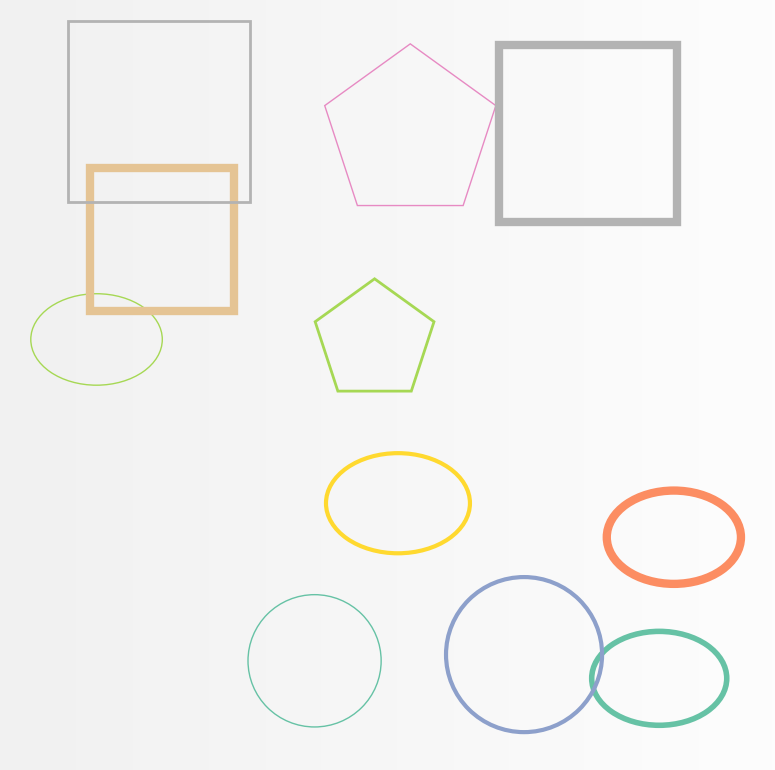[{"shape": "oval", "thickness": 2, "radius": 0.44, "center": [0.851, 0.119]}, {"shape": "circle", "thickness": 0.5, "radius": 0.43, "center": [0.406, 0.142]}, {"shape": "oval", "thickness": 3, "radius": 0.43, "center": [0.87, 0.302]}, {"shape": "circle", "thickness": 1.5, "radius": 0.5, "center": [0.676, 0.15]}, {"shape": "pentagon", "thickness": 0.5, "radius": 0.58, "center": [0.529, 0.827]}, {"shape": "oval", "thickness": 0.5, "radius": 0.42, "center": [0.125, 0.559]}, {"shape": "pentagon", "thickness": 1, "radius": 0.4, "center": [0.483, 0.557]}, {"shape": "oval", "thickness": 1.5, "radius": 0.46, "center": [0.514, 0.346]}, {"shape": "square", "thickness": 3, "radius": 0.46, "center": [0.209, 0.689]}, {"shape": "square", "thickness": 3, "radius": 0.57, "center": [0.759, 0.826]}, {"shape": "square", "thickness": 1, "radius": 0.59, "center": [0.205, 0.855]}]